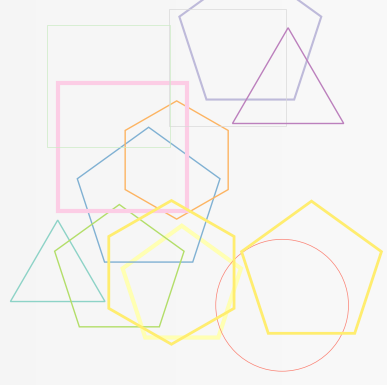[{"shape": "triangle", "thickness": 1, "radius": 0.7, "center": [0.149, 0.287]}, {"shape": "pentagon", "thickness": 3, "radius": 0.8, "center": [0.469, 0.253]}, {"shape": "pentagon", "thickness": 1.5, "radius": 0.96, "center": [0.646, 0.897]}, {"shape": "circle", "thickness": 0.5, "radius": 0.86, "center": [0.728, 0.207]}, {"shape": "pentagon", "thickness": 1, "radius": 0.97, "center": [0.384, 0.476]}, {"shape": "hexagon", "thickness": 1, "radius": 0.77, "center": [0.456, 0.584]}, {"shape": "pentagon", "thickness": 1, "radius": 0.88, "center": [0.308, 0.293]}, {"shape": "square", "thickness": 3, "radius": 0.83, "center": [0.316, 0.618]}, {"shape": "square", "thickness": 0.5, "radius": 0.76, "center": [0.587, 0.826]}, {"shape": "triangle", "thickness": 1, "radius": 0.83, "center": [0.743, 0.762]}, {"shape": "square", "thickness": 0.5, "radius": 0.79, "center": [0.28, 0.776]}, {"shape": "pentagon", "thickness": 2, "radius": 0.95, "center": [0.804, 0.288]}, {"shape": "hexagon", "thickness": 2, "radius": 0.93, "center": [0.442, 0.292]}]